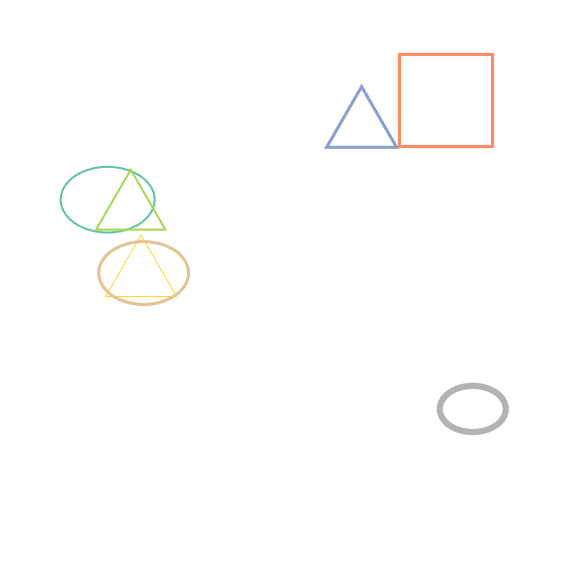[{"shape": "oval", "thickness": 1, "radius": 0.41, "center": [0.186, 0.653]}, {"shape": "square", "thickness": 1.5, "radius": 0.4, "center": [0.772, 0.826]}, {"shape": "triangle", "thickness": 1.5, "radius": 0.35, "center": [0.626, 0.779]}, {"shape": "triangle", "thickness": 1, "radius": 0.35, "center": [0.226, 0.636]}, {"shape": "triangle", "thickness": 0.5, "radius": 0.35, "center": [0.244, 0.521]}, {"shape": "oval", "thickness": 1.5, "radius": 0.39, "center": [0.249, 0.526]}, {"shape": "oval", "thickness": 3, "radius": 0.29, "center": [0.819, 0.291]}]